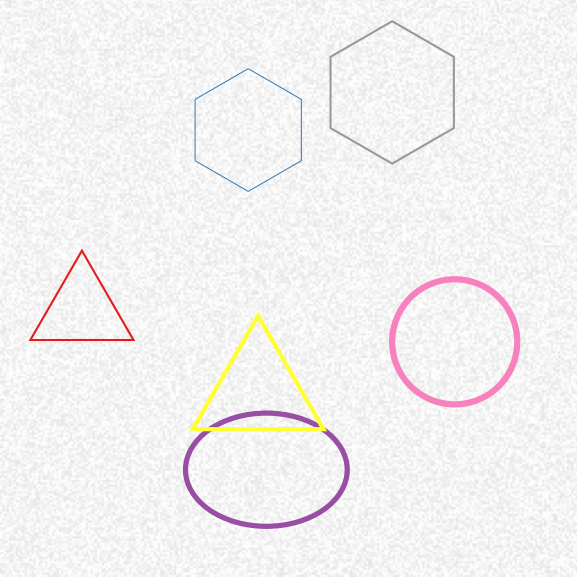[{"shape": "triangle", "thickness": 1, "radius": 0.52, "center": [0.142, 0.462]}, {"shape": "hexagon", "thickness": 0.5, "radius": 0.53, "center": [0.43, 0.774]}, {"shape": "oval", "thickness": 2.5, "radius": 0.7, "center": [0.461, 0.186]}, {"shape": "triangle", "thickness": 2, "radius": 0.65, "center": [0.447, 0.321]}, {"shape": "circle", "thickness": 3, "radius": 0.54, "center": [0.787, 0.407]}, {"shape": "hexagon", "thickness": 1, "radius": 0.62, "center": [0.679, 0.839]}]